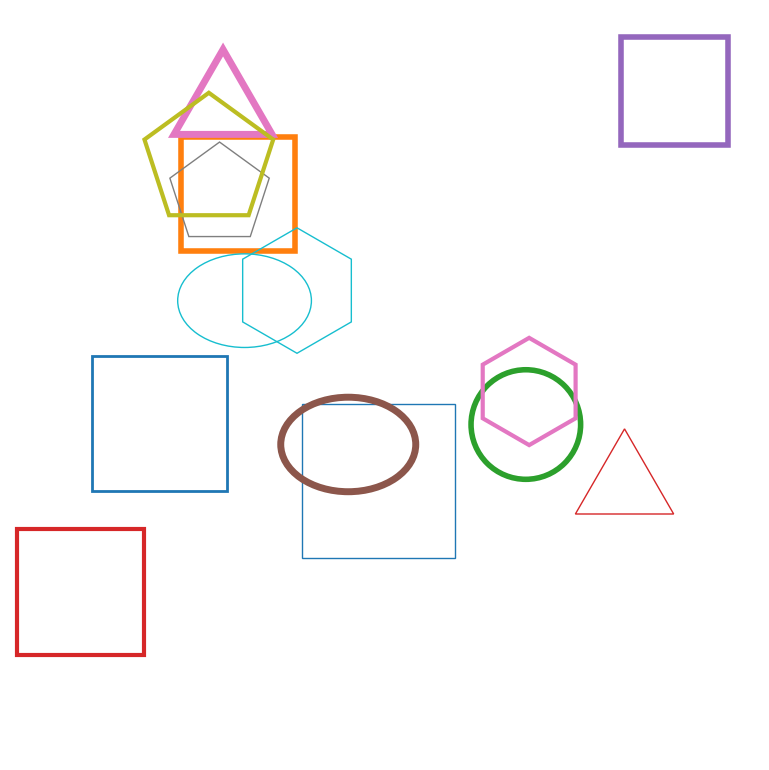[{"shape": "square", "thickness": 1, "radius": 0.44, "center": [0.207, 0.45]}, {"shape": "square", "thickness": 0.5, "radius": 0.5, "center": [0.492, 0.375]}, {"shape": "square", "thickness": 2, "radius": 0.37, "center": [0.309, 0.748]}, {"shape": "circle", "thickness": 2, "radius": 0.36, "center": [0.683, 0.449]}, {"shape": "triangle", "thickness": 0.5, "radius": 0.37, "center": [0.811, 0.369]}, {"shape": "square", "thickness": 1.5, "radius": 0.41, "center": [0.105, 0.231]}, {"shape": "square", "thickness": 2, "radius": 0.35, "center": [0.876, 0.882]}, {"shape": "oval", "thickness": 2.5, "radius": 0.44, "center": [0.452, 0.423]}, {"shape": "hexagon", "thickness": 1.5, "radius": 0.35, "center": [0.687, 0.492]}, {"shape": "triangle", "thickness": 2.5, "radius": 0.37, "center": [0.29, 0.862]}, {"shape": "pentagon", "thickness": 0.5, "radius": 0.34, "center": [0.285, 0.748]}, {"shape": "pentagon", "thickness": 1.5, "radius": 0.44, "center": [0.271, 0.792]}, {"shape": "oval", "thickness": 0.5, "radius": 0.43, "center": [0.318, 0.61]}, {"shape": "hexagon", "thickness": 0.5, "radius": 0.41, "center": [0.386, 0.623]}]